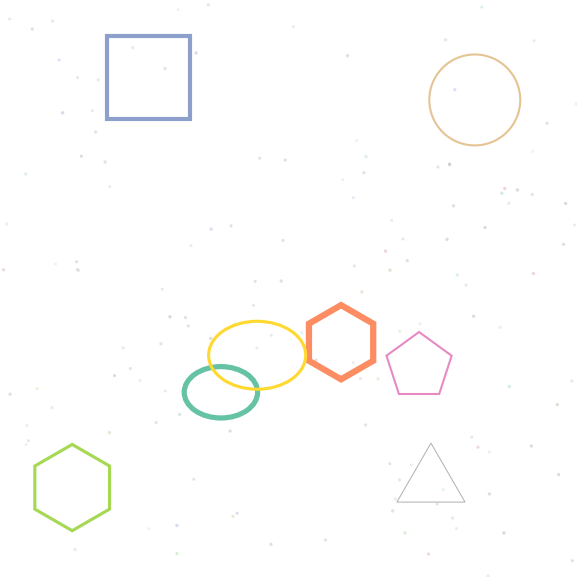[{"shape": "oval", "thickness": 2.5, "radius": 0.32, "center": [0.383, 0.32]}, {"shape": "hexagon", "thickness": 3, "radius": 0.32, "center": [0.591, 0.407]}, {"shape": "square", "thickness": 2, "radius": 0.36, "center": [0.257, 0.865]}, {"shape": "pentagon", "thickness": 1, "radius": 0.3, "center": [0.726, 0.365]}, {"shape": "hexagon", "thickness": 1.5, "radius": 0.37, "center": [0.125, 0.155]}, {"shape": "oval", "thickness": 1.5, "radius": 0.42, "center": [0.445, 0.384]}, {"shape": "circle", "thickness": 1, "radius": 0.39, "center": [0.822, 0.826]}, {"shape": "triangle", "thickness": 0.5, "radius": 0.34, "center": [0.746, 0.164]}]